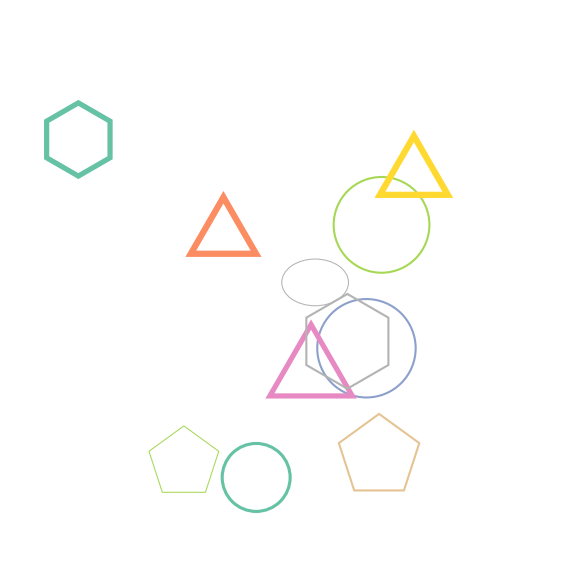[{"shape": "circle", "thickness": 1.5, "radius": 0.29, "center": [0.444, 0.172]}, {"shape": "hexagon", "thickness": 2.5, "radius": 0.32, "center": [0.136, 0.758]}, {"shape": "triangle", "thickness": 3, "radius": 0.33, "center": [0.387, 0.592]}, {"shape": "circle", "thickness": 1, "radius": 0.43, "center": [0.635, 0.396]}, {"shape": "triangle", "thickness": 2.5, "radius": 0.41, "center": [0.539, 0.355]}, {"shape": "pentagon", "thickness": 0.5, "radius": 0.32, "center": [0.318, 0.198]}, {"shape": "circle", "thickness": 1, "radius": 0.41, "center": [0.661, 0.61]}, {"shape": "triangle", "thickness": 3, "radius": 0.34, "center": [0.717, 0.696]}, {"shape": "pentagon", "thickness": 1, "radius": 0.37, "center": [0.656, 0.209]}, {"shape": "oval", "thickness": 0.5, "radius": 0.29, "center": [0.546, 0.51]}, {"shape": "hexagon", "thickness": 1, "radius": 0.41, "center": [0.602, 0.408]}]